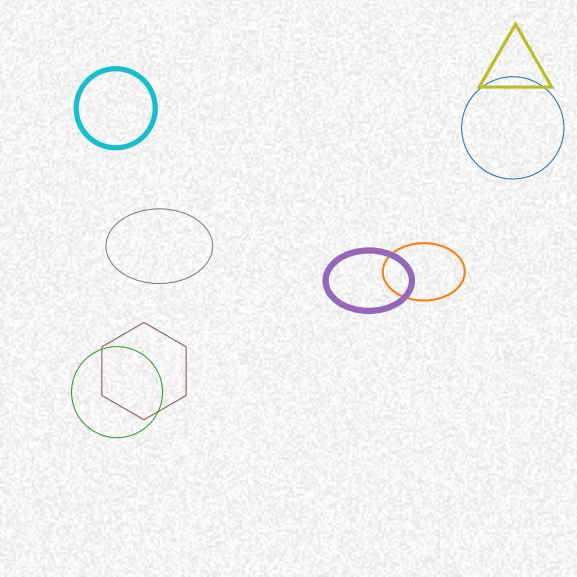[{"shape": "circle", "thickness": 0.5, "radius": 0.44, "center": [0.888, 0.778]}, {"shape": "oval", "thickness": 1, "radius": 0.35, "center": [0.734, 0.528]}, {"shape": "circle", "thickness": 0.5, "radius": 0.39, "center": [0.203, 0.32]}, {"shape": "oval", "thickness": 3, "radius": 0.37, "center": [0.639, 0.513]}, {"shape": "hexagon", "thickness": 0.5, "radius": 0.42, "center": [0.249, 0.356]}, {"shape": "oval", "thickness": 0.5, "radius": 0.46, "center": [0.276, 0.573]}, {"shape": "triangle", "thickness": 1.5, "radius": 0.36, "center": [0.893, 0.885]}, {"shape": "circle", "thickness": 2.5, "radius": 0.34, "center": [0.2, 0.812]}]